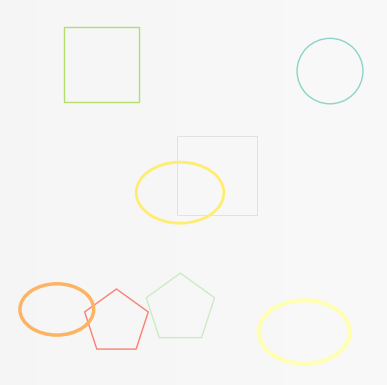[{"shape": "circle", "thickness": 1, "radius": 0.42, "center": [0.852, 0.815]}, {"shape": "oval", "thickness": 3, "radius": 0.59, "center": [0.785, 0.138]}, {"shape": "pentagon", "thickness": 1, "radius": 0.43, "center": [0.301, 0.163]}, {"shape": "oval", "thickness": 2.5, "radius": 0.48, "center": [0.147, 0.196]}, {"shape": "square", "thickness": 1, "radius": 0.48, "center": [0.262, 0.833]}, {"shape": "square", "thickness": 0.5, "radius": 0.52, "center": [0.56, 0.544]}, {"shape": "pentagon", "thickness": 1, "radius": 0.46, "center": [0.466, 0.198]}, {"shape": "oval", "thickness": 2, "radius": 0.57, "center": [0.465, 0.5]}]